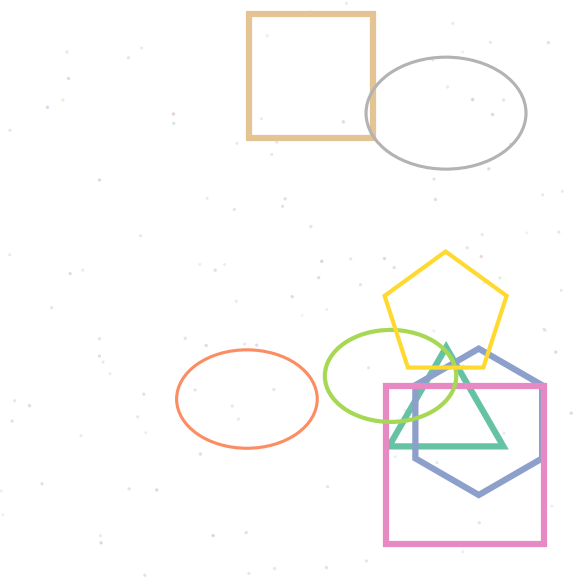[{"shape": "triangle", "thickness": 3, "radius": 0.57, "center": [0.773, 0.283]}, {"shape": "oval", "thickness": 1.5, "radius": 0.61, "center": [0.428, 0.308]}, {"shape": "hexagon", "thickness": 3, "radius": 0.63, "center": [0.829, 0.269]}, {"shape": "square", "thickness": 3, "radius": 0.68, "center": [0.805, 0.194]}, {"shape": "oval", "thickness": 2, "radius": 0.57, "center": [0.676, 0.348]}, {"shape": "pentagon", "thickness": 2, "radius": 0.56, "center": [0.772, 0.453]}, {"shape": "square", "thickness": 3, "radius": 0.54, "center": [0.539, 0.868]}, {"shape": "oval", "thickness": 1.5, "radius": 0.69, "center": [0.772, 0.803]}]